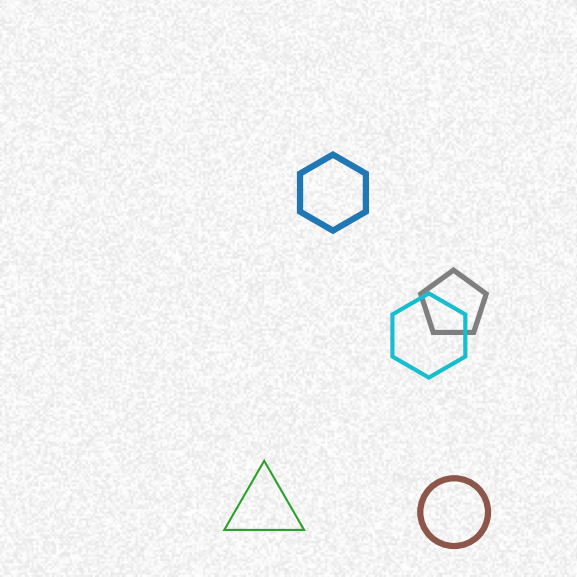[{"shape": "hexagon", "thickness": 3, "radius": 0.33, "center": [0.577, 0.666]}, {"shape": "triangle", "thickness": 1, "radius": 0.4, "center": [0.457, 0.121]}, {"shape": "circle", "thickness": 3, "radius": 0.29, "center": [0.786, 0.112]}, {"shape": "pentagon", "thickness": 2.5, "radius": 0.3, "center": [0.785, 0.472]}, {"shape": "hexagon", "thickness": 2, "radius": 0.36, "center": [0.743, 0.418]}]